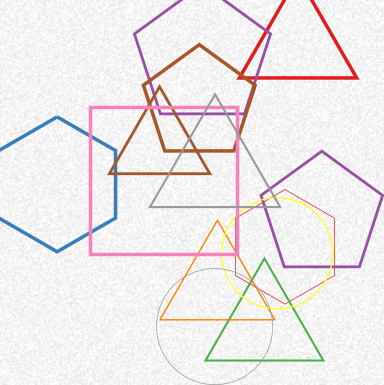[{"shape": "hexagon", "thickness": 0.5, "radius": 0.74, "center": [0.74, 0.359]}, {"shape": "triangle", "thickness": 2.5, "radius": 0.88, "center": [0.774, 0.885]}, {"shape": "hexagon", "thickness": 2.5, "radius": 0.88, "center": [0.148, 0.521]}, {"shape": "triangle", "thickness": 1.5, "radius": 0.88, "center": [0.687, 0.152]}, {"shape": "pentagon", "thickness": 2, "radius": 0.93, "center": [0.526, 0.855]}, {"shape": "pentagon", "thickness": 2, "radius": 0.83, "center": [0.836, 0.441]}, {"shape": "triangle", "thickness": 1, "radius": 0.86, "center": [0.565, 0.256]}, {"shape": "circle", "thickness": 1, "radius": 0.72, "center": [0.72, 0.342]}, {"shape": "triangle", "thickness": 2, "radius": 0.75, "center": [0.415, 0.624]}, {"shape": "pentagon", "thickness": 2.5, "radius": 0.76, "center": [0.518, 0.731]}, {"shape": "square", "thickness": 2.5, "radius": 0.95, "center": [0.425, 0.53]}, {"shape": "circle", "thickness": 0.5, "radius": 0.75, "center": [0.558, 0.152]}, {"shape": "triangle", "thickness": 1.5, "radius": 0.98, "center": [0.559, 0.56]}]